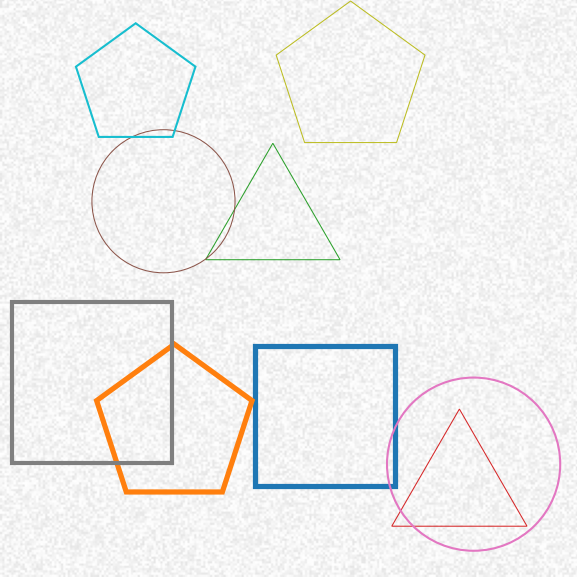[{"shape": "square", "thickness": 2.5, "radius": 0.6, "center": [0.563, 0.278]}, {"shape": "pentagon", "thickness": 2.5, "radius": 0.71, "center": [0.302, 0.262]}, {"shape": "triangle", "thickness": 0.5, "radius": 0.67, "center": [0.472, 0.617]}, {"shape": "triangle", "thickness": 0.5, "radius": 0.68, "center": [0.795, 0.156]}, {"shape": "circle", "thickness": 0.5, "radius": 0.62, "center": [0.283, 0.651]}, {"shape": "circle", "thickness": 1, "radius": 0.75, "center": [0.82, 0.195]}, {"shape": "square", "thickness": 2, "radius": 0.69, "center": [0.159, 0.337]}, {"shape": "pentagon", "thickness": 0.5, "radius": 0.68, "center": [0.607, 0.862]}, {"shape": "pentagon", "thickness": 1, "radius": 0.54, "center": [0.235, 0.85]}]